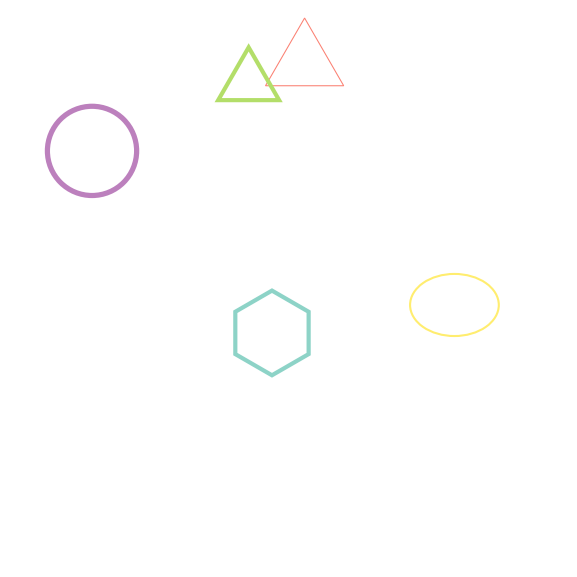[{"shape": "hexagon", "thickness": 2, "radius": 0.37, "center": [0.471, 0.423]}, {"shape": "triangle", "thickness": 0.5, "radius": 0.39, "center": [0.527, 0.89]}, {"shape": "triangle", "thickness": 2, "radius": 0.3, "center": [0.431, 0.856]}, {"shape": "circle", "thickness": 2.5, "radius": 0.39, "center": [0.159, 0.738]}, {"shape": "oval", "thickness": 1, "radius": 0.38, "center": [0.787, 0.471]}]